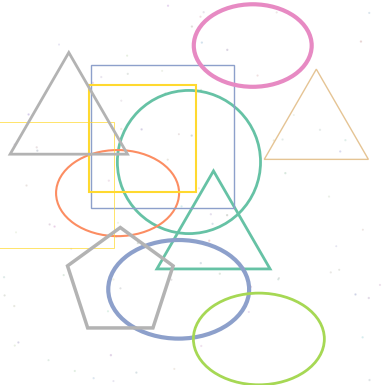[{"shape": "circle", "thickness": 2, "radius": 0.93, "center": [0.491, 0.579]}, {"shape": "triangle", "thickness": 2, "radius": 0.85, "center": [0.555, 0.386]}, {"shape": "oval", "thickness": 1.5, "radius": 0.8, "center": [0.305, 0.498]}, {"shape": "square", "thickness": 1, "radius": 0.93, "center": [0.422, 0.644]}, {"shape": "oval", "thickness": 3, "radius": 0.91, "center": [0.464, 0.249]}, {"shape": "oval", "thickness": 3, "radius": 0.77, "center": [0.656, 0.882]}, {"shape": "oval", "thickness": 2, "radius": 0.85, "center": [0.672, 0.12]}, {"shape": "square", "thickness": 1.5, "radius": 0.69, "center": [0.371, 0.639]}, {"shape": "square", "thickness": 0.5, "radius": 0.82, "center": [0.132, 0.519]}, {"shape": "triangle", "thickness": 1, "radius": 0.78, "center": [0.822, 0.664]}, {"shape": "triangle", "thickness": 2, "radius": 0.88, "center": [0.179, 0.688]}, {"shape": "pentagon", "thickness": 2.5, "radius": 0.72, "center": [0.312, 0.265]}]